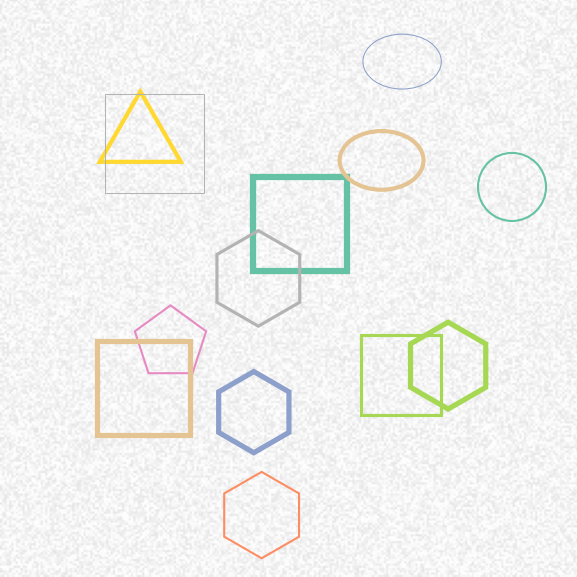[{"shape": "circle", "thickness": 1, "radius": 0.29, "center": [0.887, 0.675]}, {"shape": "square", "thickness": 3, "radius": 0.41, "center": [0.52, 0.611]}, {"shape": "hexagon", "thickness": 1, "radius": 0.37, "center": [0.453, 0.107]}, {"shape": "hexagon", "thickness": 2.5, "radius": 0.35, "center": [0.44, 0.285]}, {"shape": "oval", "thickness": 0.5, "radius": 0.34, "center": [0.696, 0.892]}, {"shape": "pentagon", "thickness": 1, "radius": 0.32, "center": [0.295, 0.405]}, {"shape": "hexagon", "thickness": 2.5, "radius": 0.38, "center": [0.776, 0.366]}, {"shape": "square", "thickness": 1.5, "radius": 0.34, "center": [0.695, 0.35]}, {"shape": "triangle", "thickness": 2, "radius": 0.41, "center": [0.243, 0.759]}, {"shape": "oval", "thickness": 2, "radius": 0.36, "center": [0.661, 0.721]}, {"shape": "square", "thickness": 2.5, "radius": 0.4, "center": [0.249, 0.327]}, {"shape": "square", "thickness": 0.5, "radius": 0.43, "center": [0.267, 0.751]}, {"shape": "hexagon", "thickness": 1.5, "radius": 0.41, "center": [0.447, 0.517]}]